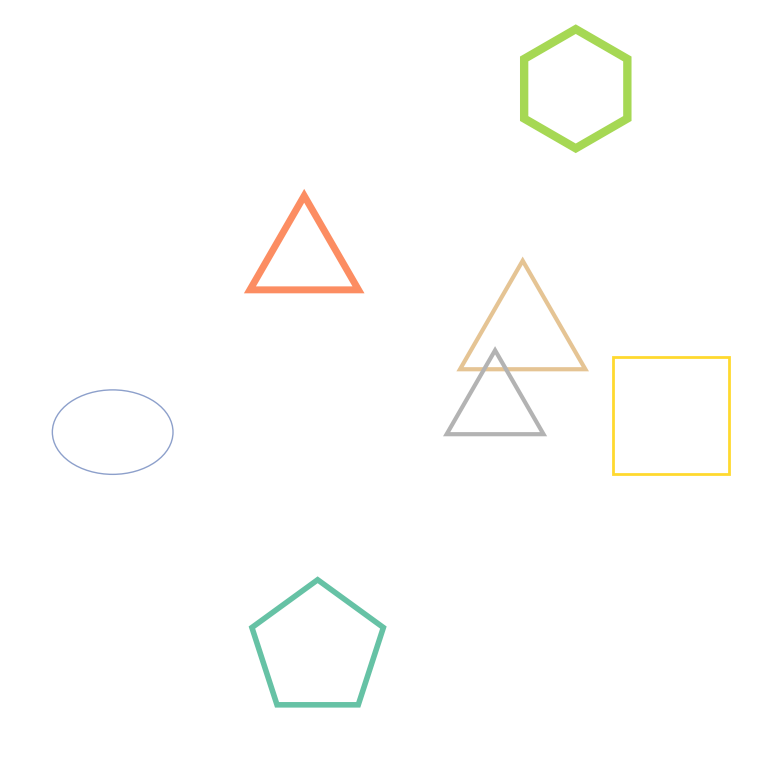[{"shape": "pentagon", "thickness": 2, "radius": 0.45, "center": [0.413, 0.157]}, {"shape": "triangle", "thickness": 2.5, "radius": 0.41, "center": [0.395, 0.664]}, {"shape": "oval", "thickness": 0.5, "radius": 0.39, "center": [0.146, 0.439]}, {"shape": "hexagon", "thickness": 3, "radius": 0.39, "center": [0.748, 0.885]}, {"shape": "square", "thickness": 1, "radius": 0.38, "center": [0.872, 0.46]}, {"shape": "triangle", "thickness": 1.5, "radius": 0.47, "center": [0.679, 0.567]}, {"shape": "triangle", "thickness": 1.5, "radius": 0.36, "center": [0.643, 0.472]}]